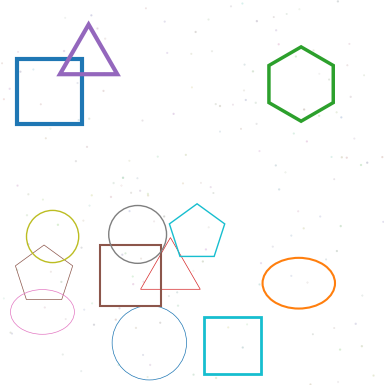[{"shape": "circle", "thickness": 0.5, "radius": 0.48, "center": [0.388, 0.11]}, {"shape": "square", "thickness": 3, "radius": 0.42, "center": [0.129, 0.763]}, {"shape": "oval", "thickness": 1.5, "radius": 0.47, "center": [0.776, 0.264]}, {"shape": "hexagon", "thickness": 2.5, "radius": 0.48, "center": [0.782, 0.782]}, {"shape": "triangle", "thickness": 0.5, "radius": 0.45, "center": [0.443, 0.293]}, {"shape": "triangle", "thickness": 3, "radius": 0.43, "center": [0.23, 0.85]}, {"shape": "pentagon", "thickness": 0.5, "radius": 0.39, "center": [0.114, 0.285]}, {"shape": "square", "thickness": 1.5, "radius": 0.4, "center": [0.339, 0.284]}, {"shape": "oval", "thickness": 0.5, "radius": 0.42, "center": [0.11, 0.19]}, {"shape": "circle", "thickness": 1, "radius": 0.38, "center": [0.358, 0.391]}, {"shape": "circle", "thickness": 1, "radius": 0.34, "center": [0.137, 0.386]}, {"shape": "pentagon", "thickness": 1, "radius": 0.38, "center": [0.512, 0.395]}, {"shape": "square", "thickness": 2, "radius": 0.37, "center": [0.603, 0.104]}]